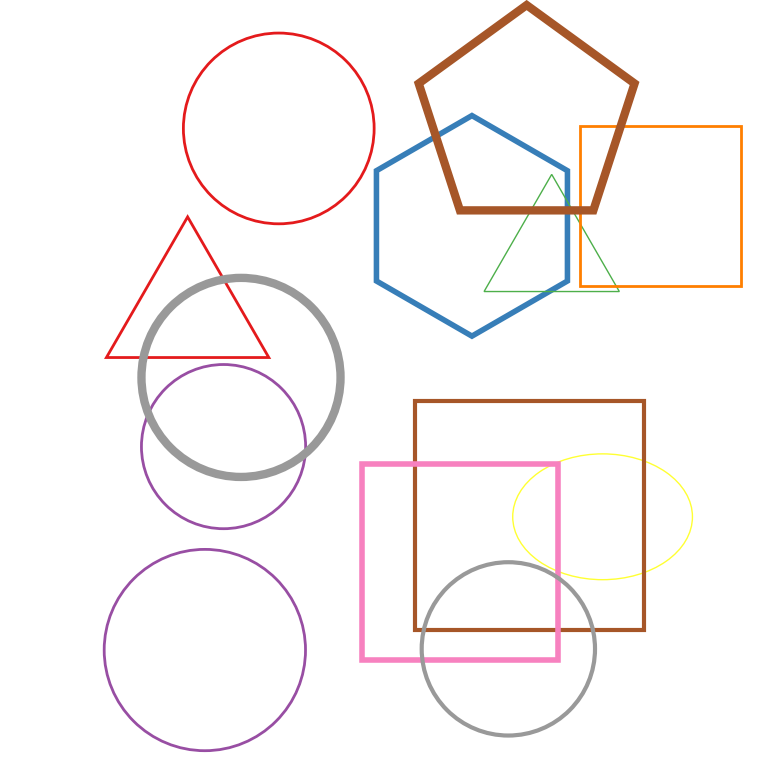[{"shape": "circle", "thickness": 1, "radius": 0.62, "center": [0.362, 0.833]}, {"shape": "triangle", "thickness": 1, "radius": 0.61, "center": [0.244, 0.597]}, {"shape": "hexagon", "thickness": 2, "radius": 0.72, "center": [0.613, 0.707]}, {"shape": "triangle", "thickness": 0.5, "radius": 0.51, "center": [0.716, 0.672]}, {"shape": "circle", "thickness": 1, "radius": 0.53, "center": [0.29, 0.42]}, {"shape": "circle", "thickness": 1, "radius": 0.65, "center": [0.266, 0.156]}, {"shape": "square", "thickness": 1, "radius": 0.52, "center": [0.858, 0.733]}, {"shape": "oval", "thickness": 0.5, "radius": 0.58, "center": [0.783, 0.329]}, {"shape": "pentagon", "thickness": 3, "radius": 0.74, "center": [0.684, 0.846]}, {"shape": "square", "thickness": 1.5, "radius": 0.74, "center": [0.688, 0.33]}, {"shape": "square", "thickness": 2, "radius": 0.64, "center": [0.598, 0.27]}, {"shape": "circle", "thickness": 1.5, "radius": 0.56, "center": [0.66, 0.157]}, {"shape": "circle", "thickness": 3, "radius": 0.65, "center": [0.313, 0.51]}]